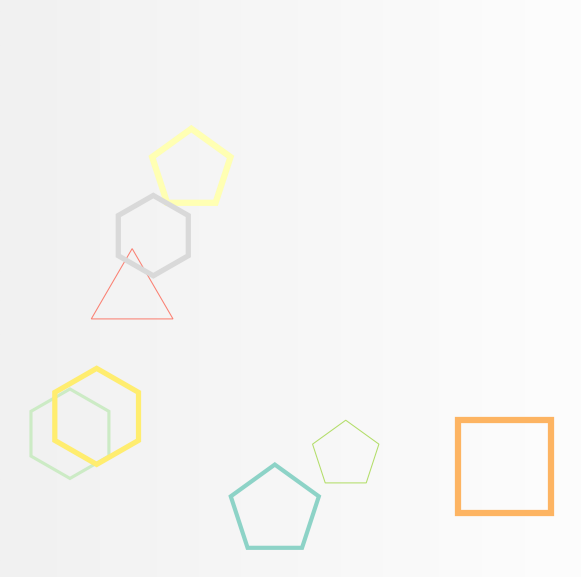[{"shape": "pentagon", "thickness": 2, "radius": 0.4, "center": [0.473, 0.115]}, {"shape": "pentagon", "thickness": 3, "radius": 0.35, "center": [0.329, 0.705]}, {"shape": "triangle", "thickness": 0.5, "radius": 0.41, "center": [0.227, 0.487]}, {"shape": "square", "thickness": 3, "radius": 0.4, "center": [0.867, 0.192]}, {"shape": "pentagon", "thickness": 0.5, "radius": 0.3, "center": [0.595, 0.211]}, {"shape": "hexagon", "thickness": 2.5, "radius": 0.35, "center": [0.264, 0.591]}, {"shape": "hexagon", "thickness": 1.5, "radius": 0.39, "center": [0.12, 0.248]}, {"shape": "hexagon", "thickness": 2.5, "radius": 0.42, "center": [0.166, 0.278]}]